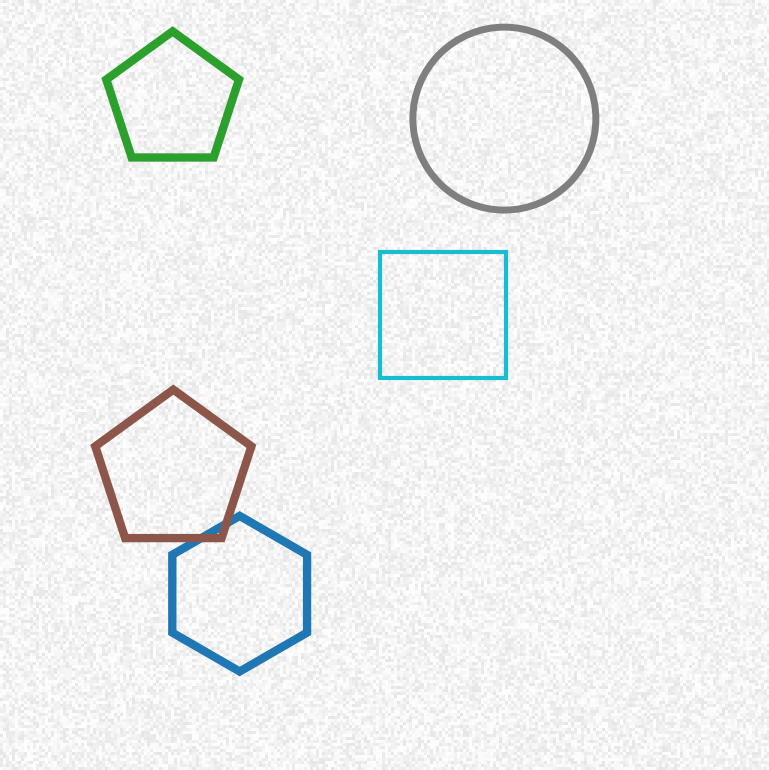[{"shape": "hexagon", "thickness": 3, "radius": 0.51, "center": [0.311, 0.229]}, {"shape": "pentagon", "thickness": 3, "radius": 0.45, "center": [0.224, 0.869]}, {"shape": "pentagon", "thickness": 3, "radius": 0.53, "center": [0.225, 0.387]}, {"shape": "circle", "thickness": 2.5, "radius": 0.59, "center": [0.655, 0.846]}, {"shape": "square", "thickness": 1.5, "radius": 0.41, "center": [0.575, 0.591]}]